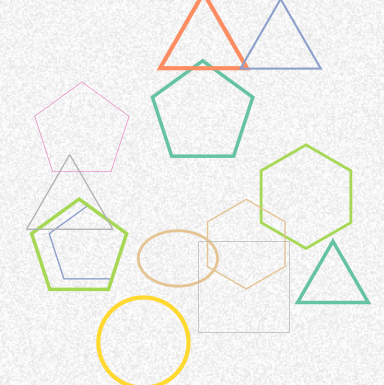[{"shape": "triangle", "thickness": 2.5, "radius": 0.53, "center": [0.865, 0.267]}, {"shape": "pentagon", "thickness": 2.5, "radius": 0.68, "center": [0.526, 0.705]}, {"shape": "triangle", "thickness": 3, "radius": 0.65, "center": [0.529, 0.888]}, {"shape": "triangle", "thickness": 1.5, "radius": 0.6, "center": [0.729, 0.882]}, {"shape": "pentagon", "thickness": 1, "radius": 0.52, "center": [0.228, 0.361]}, {"shape": "pentagon", "thickness": 0.5, "radius": 0.64, "center": [0.213, 0.658]}, {"shape": "pentagon", "thickness": 2.5, "radius": 0.65, "center": [0.206, 0.353]}, {"shape": "hexagon", "thickness": 2, "radius": 0.67, "center": [0.795, 0.489]}, {"shape": "circle", "thickness": 3, "radius": 0.59, "center": [0.373, 0.11]}, {"shape": "hexagon", "thickness": 1, "radius": 0.58, "center": [0.64, 0.366]}, {"shape": "oval", "thickness": 2, "radius": 0.51, "center": [0.462, 0.329]}, {"shape": "square", "thickness": 0.5, "radius": 0.59, "center": [0.632, 0.256]}, {"shape": "triangle", "thickness": 1, "radius": 0.65, "center": [0.181, 0.469]}]